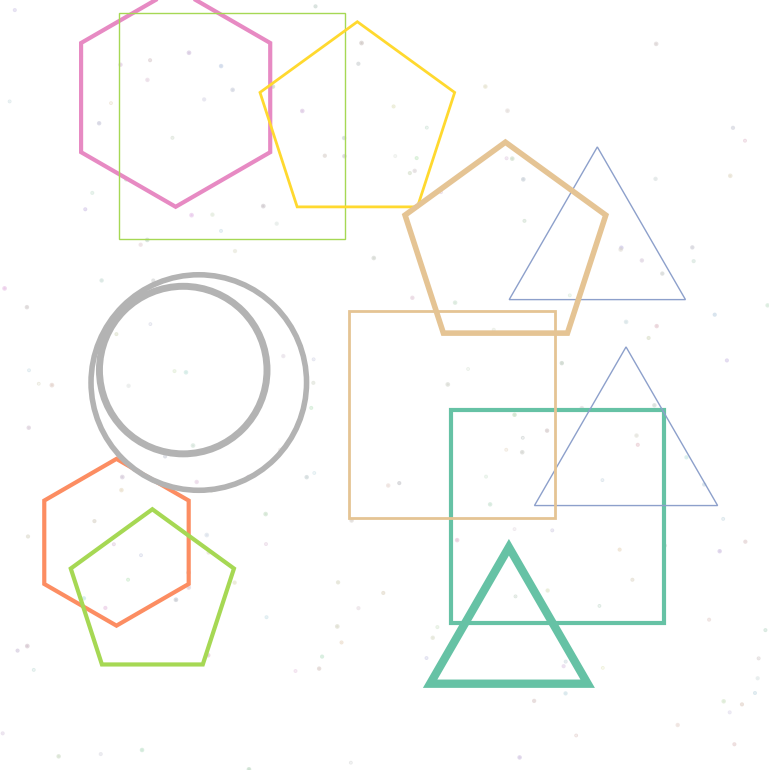[{"shape": "triangle", "thickness": 3, "radius": 0.59, "center": [0.661, 0.171]}, {"shape": "square", "thickness": 1.5, "radius": 0.69, "center": [0.724, 0.329]}, {"shape": "hexagon", "thickness": 1.5, "radius": 0.54, "center": [0.151, 0.296]}, {"shape": "triangle", "thickness": 0.5, "radius": 0.66, "center": [0.776, 0.677]}, {"shape": "triangle", "thickness": 0.5, "radius": 0.69, "center": [0.813, 0.412]}, {"shape": "hexagon", "thickness": 1.5, "radius": 0.71, "center": [0.228, 0.873]}, {"shape": "pentagon", "thickness": 1.5, "radius": 0.56, "center": [0.198, 0.227]}, {"shape": "square", "thickness": 0.5, "radius": 0.73, "center": [0.301, 0.836]}, {"shape": "pentagon", "thickness": 1, "radius": 0.66, "center": [0.464, 0.839]}, {"shape": "pentagon", "thickness": 2, "radius": 0.69, "center": [0.656, 0.678]}, {"shape": "square", "thickness": 1, "radius": 0.67, "center": [0.587, 0.461]}, {"shape": "circle", "thickness": 2, "radius": 0.7, "center": [0.258, 0.503]}, {"shape": "circle", "thickness": 2.5, "radius": 0.54, "center": [0.238, 0.519]}]